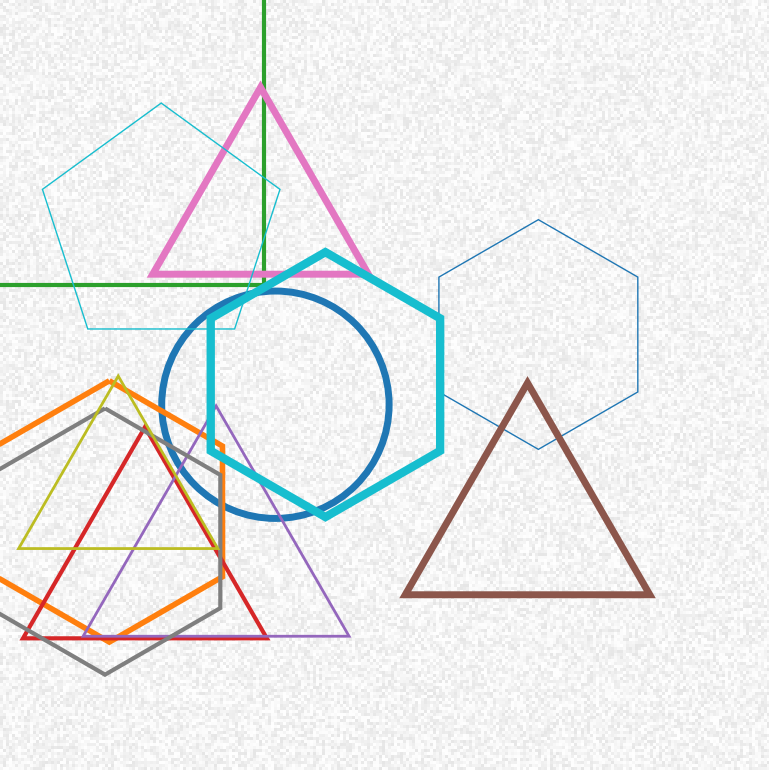[{"shape": "hexagon", "thickness": 0.5, "radius": 0.75, "center": [0.699, 0.566]}, {"shape": "circle", "thickness": 2.5, "radius": 0.74, "center": [0.358, 0.474]}, {"shape": "hexagon", "thickness": 2, "radius": 0.85, "center": [0.142, 0.336]}, {"shape": "square", "thickness": 1.5, "radius": 0.93, "center": [0.157, 0.816]}, {"shape": "triangle", "thickness": 1.5, "radius": 0.91, "center": [0.188, 0.262]}, {"shape": "triangle", "thickness": 1, "radius": 1.0, "center": [0.281, 0.273]}, {"shape": "triangle", "thickness": 2.5, "radius": 0.92, "center": [0.685, 0.319]}, {"shape": "triangle", "thickness": 2.5, "radius": 0.81, "center": [0.338, 0.725]}, {"shape": "hexagon", "thickness": 1.5, "radius": 0.86, "center": [0.136, 0.297]}, {"shape": "triangle", "thickness": 1, "radius": 0.75, "center": [0.154, 0.362]}, {"shape": "hexagon", "thickness": 3, "radius": 0.86, "center": [0.423, 0.501]}, {"shape": "pentagon", "thickness": 0.5, "radius": 0.81, "center": [0.209, 0.704]}]